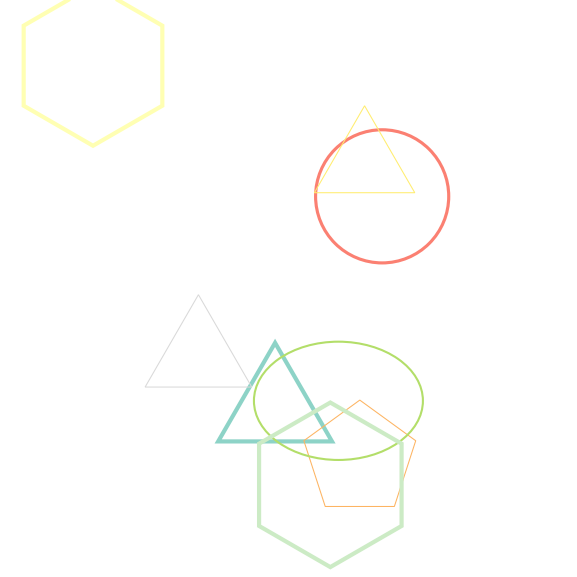[{"shape": "triangle", "thickness": 2, "radius": 0.57, "center": [0.476, 0.292]}, {"shape": "hexagon", "thickness": 2, "radius": 0.69, "center": [0.161, 0.885]}, {"shape": "circle", "thickness": 1.5, "radius": 0.58, "center": [0.662, 0.659]}, {"shape": "pentagon", "thickness": 0.5, "radius": 0.51, "center": [0.623, 0.204]}, {"shape": "oval", "thickness": 1, "radius": 0.73, "center": [0.586, 0.305]}, {"shape": "triangle", "thickness": 0.5, "radius": 0.53, "center": [0.344, 0.382]}, {"shape": "hexagon", "thickness": 2, "radius": 0.71, "center": [0.572, 0.16]}, {"shape": "triangle", "thickness": 0.5, "radius": 0.5, "center": [0.631, 0.716]}]